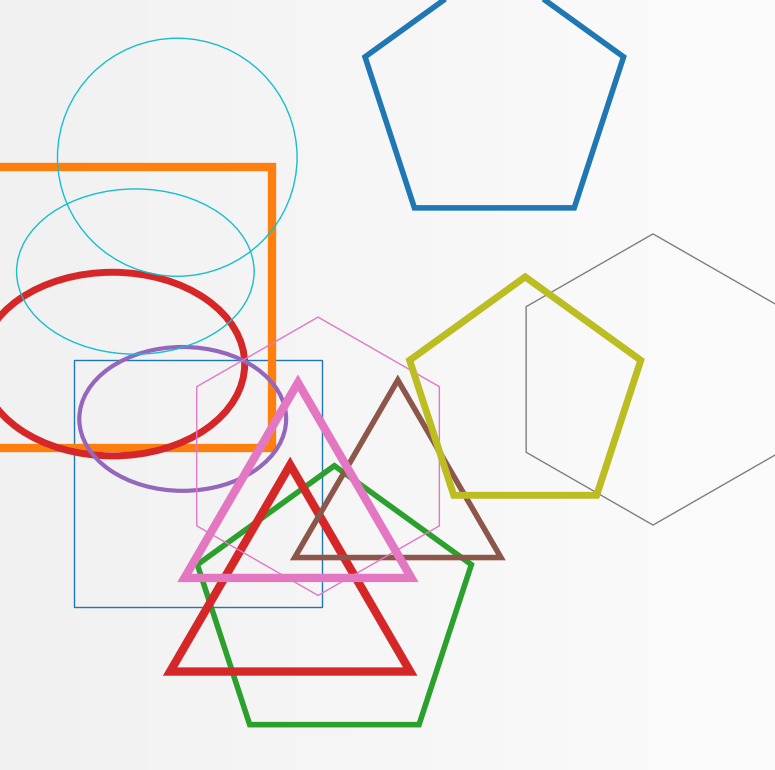[{"shape": "square", "thickness": 0.5, "radius": 0.8, "center": [0.256, 0.372]}, {"shape": "pentagon", "thickness": 2, "radius": 0.88, "center": [0.638, 0.872]}, {"shape": "square", "thickness": 3, "radius": 0.91, "center": [0.169, 0.601]}, {"shape": "pentagon", "thickness": 2, "radius": 0.93, "center": [0.431, 0.209]}, {"shape": "triangle", "thickness": 3, "radius": 0.89, "center": [0.374, 0.217]}, {"shape": "oval", "thickness": 2.5, "radius": 0.85, "center": [0.145, 0.527]}, {"shape": "oval", "thickness": 1.5, "radius": 0.67, "center": [0.236, 0.456]}, {"shape": "triangle", "thickness": 2, "radius": 0.77, "center": [0.513, 0.353]}, {"shape": "hexagon", "thickness": 0.5, "radius": 0.9, "center": [0.41, 0.407]}, {"shape": "triangle", "thickness": 3, "radius": 0.85, "center": [0.384, 0.334]}, {"shape": "hexagon", "thickness": 0.5, "radius": 0.95, "center": [0.843, 0.507]}, {"shape": "pentagon", "thickness": 2.5, "radius": 0.78, "center": [0.678, 0.484]}, {"shape": "circle", "thickness": 0.5, "radius": 0.77, "center": [0.229, 0.796]}, {"shape": "oval", "thickness": 0.5, "radius": 0.77, "center": [0.175, 0.647]}]